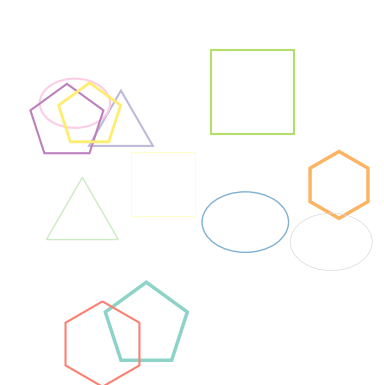[{"shape": "pentagon", "thickness": 2.5, "radius": 0.56, "center": [0.38, 0.155]}, {"shape": "square", "thickness": 0.5, "radius": 0.42, "center": [0.423, 0.523]}, {"shape": "triangle", "thickness": 1.5, "radius": 0.48, "center": [0.314, 0.669]}, {"shape": "hexagon", "thickness": 1.5, "radius": 0.55, "center": [0.266, 0.106]}, {"shape": "oval", "thickness": 1, "radius": 0.56, "center": [0.637, 0.423]}, {"shape": "hexagon", "thickness": 2.5, "radius": 0.43, "center": [0.881, 0.52]}, {"shape": "square", "thickness": 1.5, "radius": 0.54, "center": [0.656, 0.761]}, {"shape": "oval", "thickness": 1.5, "radius": 0.46, "center": [0.195, 0.732]}, {"shape": "oval", "thickness": 0.5, "radius": 0.53, "center": [0.86, 0.372]}, {"shape": "pentagon", "thickness": 1.5, "radius": 0.5, "center": [0.174, 0.683]}, {"shape": "triangle", "thickness": 1, "radius": 0.54, "center": [0.214, 0.432]}, {"shape": "pentagon", "thickness": 2, "radius": 0.42, "center": [0.233, 0.7]}]